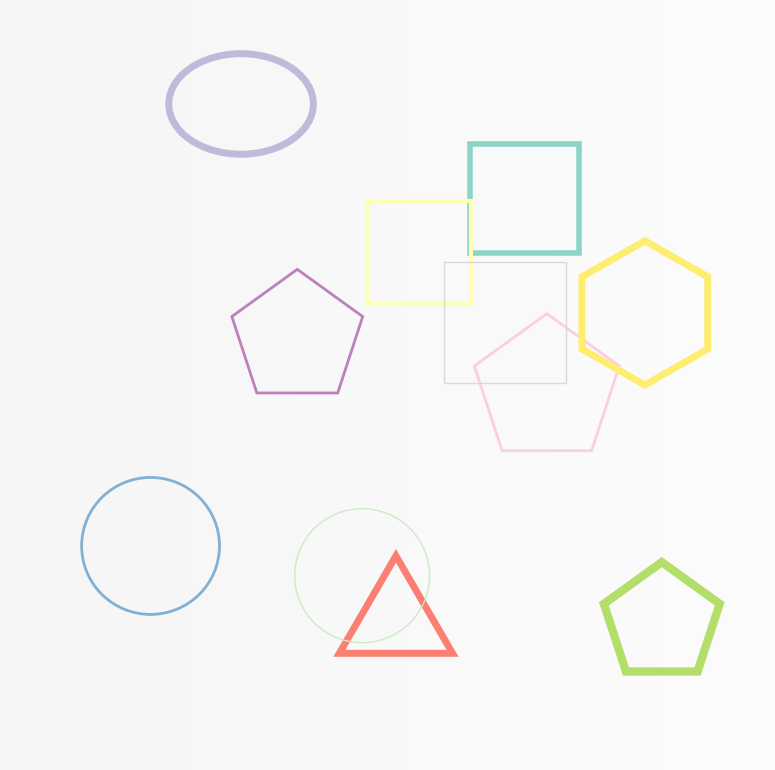[{"shape": "square", "thickness": 2, "radius": 0.35, "center": [0.677, 0.742]}, {"shape": "square", "thickness": 1.5, "radius": 0.33, "center": [0.54, 0.672]}, {"shape": "oval", "thickness": 2.5, "radius": 0.47, "center": [0.311, 0.865]}, {"shape": "triangle", "thickness": 2.5, "radius": 0.42, "center": [0.511, 0.194]}, {"shape": "circle", "thickness": 1, "radius": 0.44, "center": [0.194, 0.291]}, {"shape": "pentagon", "thickness": 3, "radius": 0.39, "center": [0.854, 0.191]}, {"shape": "pentagon", "thickness": 1, "radius": 0.49, "center": [0.706, 0.494]}, {"shape": "square", "thickness": 0.5, "radius": 0.39, "center": [0.652, 0.581]}, {"shape": "pentagon", "thickness": 1, "radius": 0.44, "center": [0.384, 0.561]}, {"shape": "circle", "thickness": 0.5, "radius": 0.44, "center": [0.467, 0.252]}, {"shape": "hexagon", "thickness": 2.5, "radius": 0.47, "center": [0.832, 0.594]}]